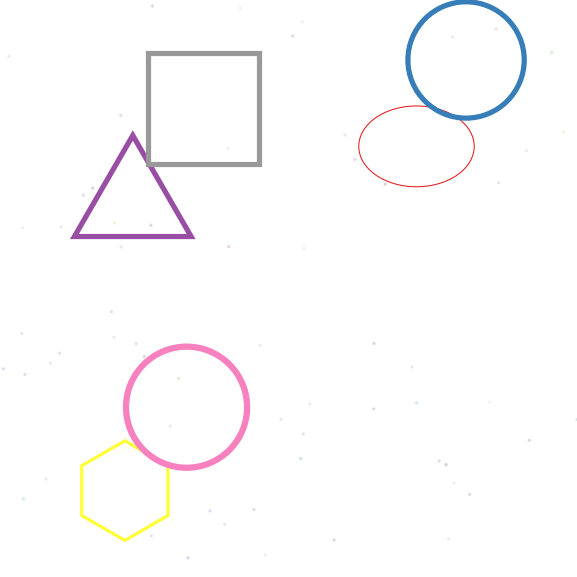[{"shape": "oval", "thickness": 0.5, "radius": 0.5, "center": [0.721, 0.746]}, {"shape": "circle", "thickness": 2.5, "radius": 0.5, "center": [0.807, 0.895]}, {"shape": "triangle", "thickness": 2.5, "radius": 0.58, "center": [0.23, 0.648]}, {"shape": "hexagon", "thickness": 1.5, "radius": 0.43, "center": [0.216, 0.15]}, {"shape": "circle", "thickness": 3, "radius": 0.52, "center": [0.323, 0.294]}, {"shape": "square", "thickness": 2.5, "radius": 0.48, "center": [0.353, 0.812]}]